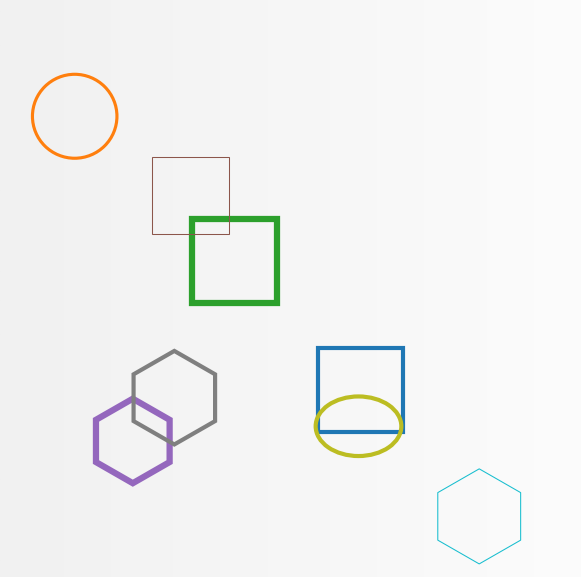[{"shape": "square", "thickness": 2, "radius": 0.36, "center": [0.62, 0.324]}, {"shape": "circle", "thickness": 1.5, "radius": 0.36, "center": [0.129, 0.798]}, {"shape": "square", "thickness": 3, "radius": 0.36, "center": [0.404, 0.548]}, {"shape": "hexagon", "thickness": 3, "radius": 0.37, "center": [0.228, 0.236]}, {"shape": "square", "thickness": 0.5, "radius": 0.33, "center": [0.328, 0.661]}, {"shape": "hexagon", "thickness": 2, "radius": 0.4, "center": [0.3, 0.31]}, {"shape": "oval", "thickness": 2, "radius": 0.37, "center": [0.617, 0.261]}, {"shape": "hexagon", "thickness": 0.5, "radius": 0.41, "center": [0.824, 0.105]}]